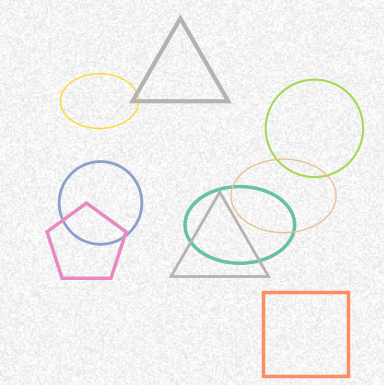[{"shape": "oval", "thickness": 2.5, "radius": 0.71, "center": [0.623, 0.416]}, {"shape": "square", "thickness": 2.5, "radius": 0.55, "center": [0.794, 0.132]}, {"shape": "circle", "thickness": 2, "radius": 0.54, "center": [0.261, 0.473]}, {"shape": "pentagon", "thickness": 2.5, "radius": 0.54, "center": [0.225, 0.365]}, {"shape": "circle", "thickness": 1.5, "radius": 0.63, "center": [0.817, 0.667]}, {"shape": "oval", "thickness": 1, "radius": 0.51, "center": [0.258, 0.738]}, {"shape": "oval", "thickness": 1, "radius": 0.68, "center": [0.736, 0.491]}, {"shape": "triangle", "thickness": 2, "radius": 0.73, "center": [0.571, 0.355]}, {"shape": "triangle", "thickness": 3, "radius": 0.72, "center": [0.469, 0.809]}]